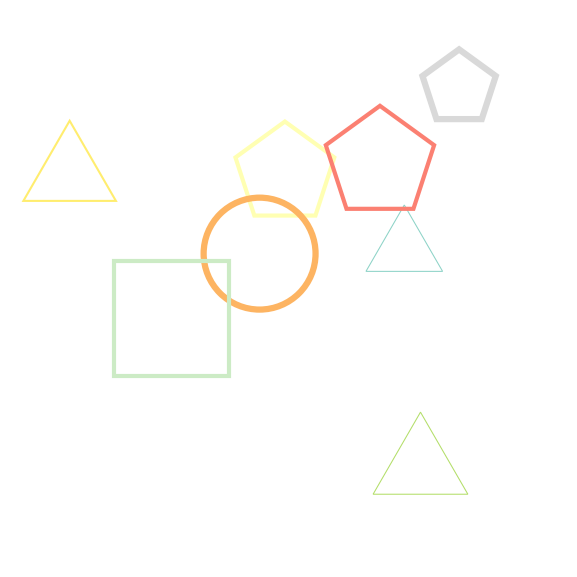[{"shape": "triangle", "thickness": 0.5, "radius": 0.38, "center": [0.7, 0.568]}, {"shape": "pentagon", "thickness": 2, "radius": 0.45, "center": [0.493, 0.699]}, {"shape": "pentagon", "thickness": 2, "radius": 0.49, "center": [0.658, 0.717]}, {"shape": "circle", "thickness": 3, "radius": 0.48, "center": [0.45, 0.56]}, {"shape": "triangle", "thickness": 0.5, "radius": 0.47, "center": [0.728, 0.191]}, {"shape": "pentagon", "thickness": 3, "radius": 0.33, "center": [0.795, 0.847]}, {"shape": "square", "thickness": 2, "radius": 0.5, "center": [0.296, 0.447]}, {"shape": "triangle", "thickness": 1, "radius": 0.46, "center": [0.121, 0.698]}]